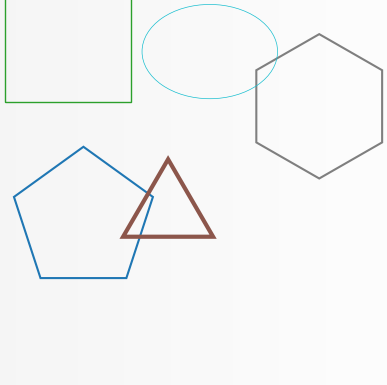[{"shape": "pentagon", "thickness": 1.5, "radius": 0.94, "center": [0.215, 0.43]}, {"shape": "square", "thickness": 1, "radius": 0.81, "center": [0.176, 0.898]}, {"shape": "triangle", "thickness": 3, "radius": 0.67, "center": [0.434, 0.452]}, {"shape": "hexagon", "thickness": 1.5, "radius": 0.94, "center": [0.824, 0.724]}, {"shape": "oval", "thickness": 0.5, "radius": 0.87, "center": [0.541, 0.866]}]